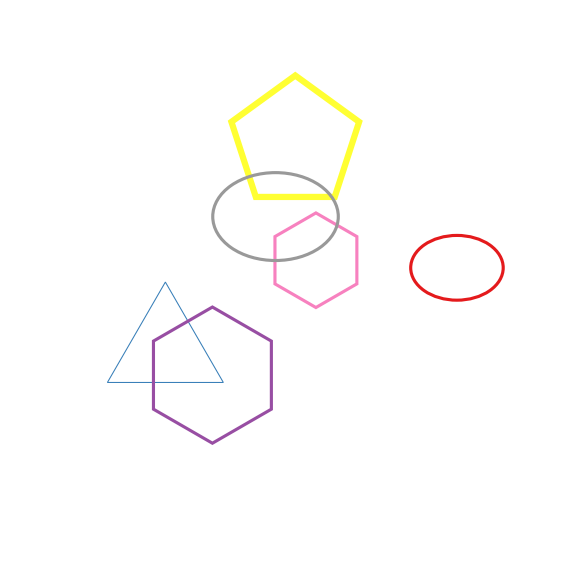[{"shape": "oval", "thickness": 1.5, "radius": 0.4, "center": [0.791, 0.535]}, {"shape": "triangle", "thickness": 0.5, "radius": 0.58, "center": [0.286, 0.395]}, {"shape": "hexagon", "thickness": 1.5, "radius": 0.59, "center": [0.368, 0.35]}, {"shape": "pentagon", "thickness": 3, "radius": 0.58, "center": [0.511, 0.752]}, {"shape": "hexagon", "thickness": 1.5, "radius": 0.41, "center": [0.547, 0.549]}, {"shape": "oval", "thickness": 1.5, "radius": 0.54, "center": [0.477, 0.624]}]